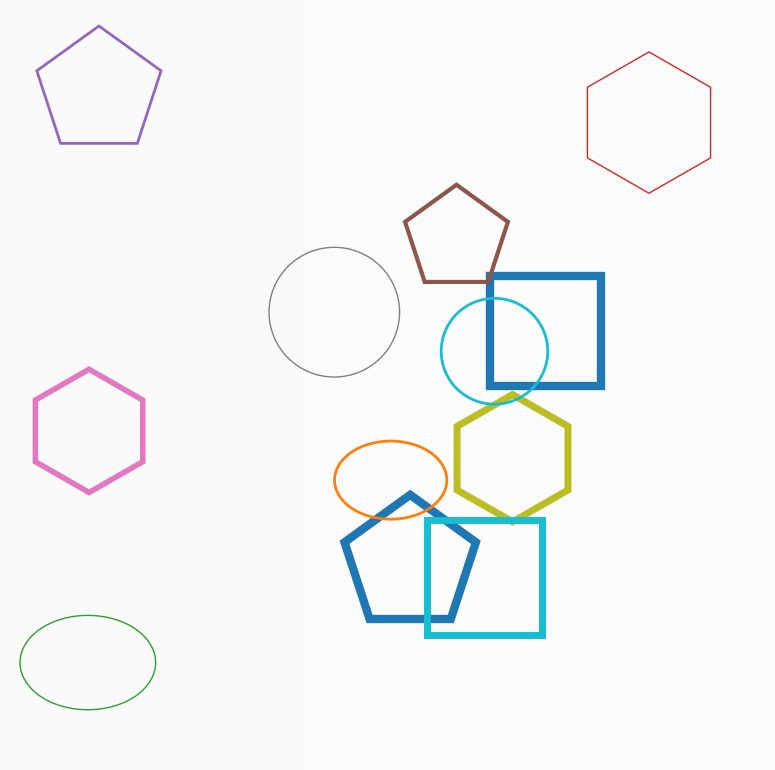[{"shape": "pentagon", "thickness": 3, "radius": 0.45, "center": [0.529, 0.268]}, {"shape": "square", "thickness": 3, "radius": 0.36, "center": [0.704, 0.57]}, {"shape": "oval", "thickness": 1, "radius": 0.36, "center": [0.504, 0.376]}, {"shape": "oval", "thickness": 0.5, "radius": 0.44, "center": [0.113, 0.14]}, {"shape": "hexagon", "thickness": 0.5, "radius": 0.46, "center": [0.837, 0.841]}, {"shape": "pentagon", "thickness": 1, "radius": 0.42, "center": [0.128, 0.882]}, {"shape": "pentagon", "thickness": 1.5, "radius": 0.35, "center": [0.589, 0.69]}, {"shape": "hexagon", "thickness": 2, "radius": 0.4, "center": [0.115, 0.44]}, {"shape": "circle", "thickness": 0.5, "radius": 0.42, "center": [0.431, 0.595]}, {"shape": "hexagon", "thickness": 2.5, "radius": 0.41, "center": [0.661, 0.405]}, {"shape": "square", "thickness": 2.5, "radius": 0.37, "center": [0.625, 0.25]}, {"shape": "circle", "thickness": 1, "radius": 0.34, "center": [0.638, 0.544]}]